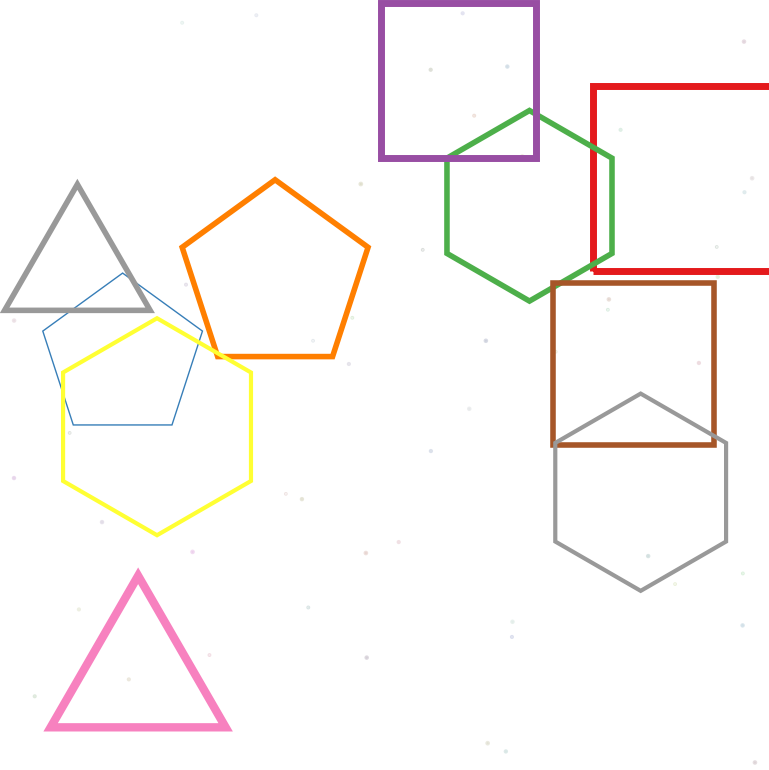[{"shape": "square", "thickness": 2.5, "radius": 0.6, "center": [0.89, 0.768]}, {"shape": "pentagon", "thickness": 0.5, "radius": 0.55, "center": [0.159, 0.536]}, {"shape": "hexagon", "thickness": 2, "radius": 0.62, "center": [0.688, 0.733]}, {"shape": "square", "thickness": 2.5, "radius": 0.5, "center": [0.595, 0.895]}, {"shape": "pentagon", "thickness": 2, "radius": 0.63, "center": [0.357, 0.64]}, {"shape": "hexagon", "thickness": 1.5, "radius": 0.7, "center": [0.204, 0.446]}, {"shape": "square", "thickness": 2, "radius": 0.52, "center": [0.823, 0.527]}, {"shape": "triangle", "thickness": 3, "radius": 0.66, "center": [0.179, 0.121]}, {"shape": "hexagon", "thickness": 1.5, "radius": 0.64, "center": [0.832, 0.361]}, {"shape": "triangle", "thickness": 2, "radius": 0.55, "center": [0.1, 0.652]}]